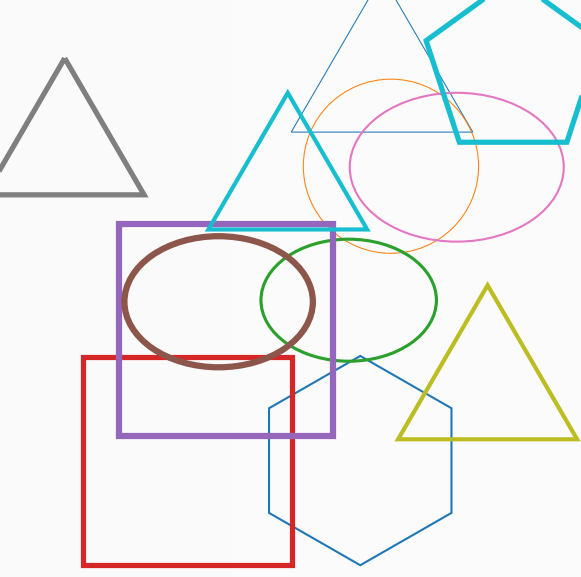[{"shape": "triangle", "thickness": 0.5, "radius": 0.9, "center": [0.657, 0.861]}, {"shape": "hexagon", "thickness": 1, "radius": 0.91, "center": [0.62, 0.202]}, {"shape": "circle", "thickness": 0.5, "radius": 0.75, "center": [0.673, 0.711]}, {"shape": "oval", "thickness": 1.5, "radius": 0.75, "center": [0.6, 0.479]}, {"shape": "square", "thickness": 2.5, "radius": 0.9, "center": [0.322, 0.201]}, {"shape": "square", "thickness": 3, "radius": 0.92, "center": [0.389, 0.428]}, {"shape": "oval", "thickness": 3, "radius": 0.81, "center": [0.376, 0.477]}, {"shape": "oval", "thickness": 1, "radius": 0.92, "center": [0.786, 0.71]}, {"shape": "triangle", "thickness": 2.5, "radius": 0.79, "center": [0.111, 0.741]}, {"shape": "triangle", "thickness": 2, "radius": 0.89, "center": [0.839, 0.327]}, {"shape": "triangle", "thickness": 2, "radius": 0.79, "center": [0.495, 0.681]}, {"shape": "pentagon", "thickness": 2.5, "radius": 0.79, "center": [0.883, 0.88]}]